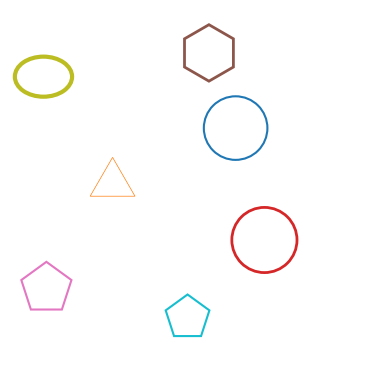[{"shape": "circle", "thickness": 1.5, "radius": 0.41, "center": [0.612, 0.667]}, {"shape": "triangle", "thickness": 0.5, "radius": 0.34, "center": [0.292, 0.524]}, {"shape": "circle", "thickness": 2, "radius": 0.42, "center": [0.687, 0.377]}, {"shape": "hexagon", "thickness": 2, "radius": 0.37, "center": [0.543, 0.863]}, {"shape": "pentagon", "thickness": 1.5, "radius": 0.34, "center": [0.12, 0.251]}, {"shape": "oval", "thickness": 3, "radius": 0.37, "center": [0.113, 0.801]}, {"shape": "pentagon", "thickness": 1.5, "radius": 0.3, "center": [0.487, 0.175]}]